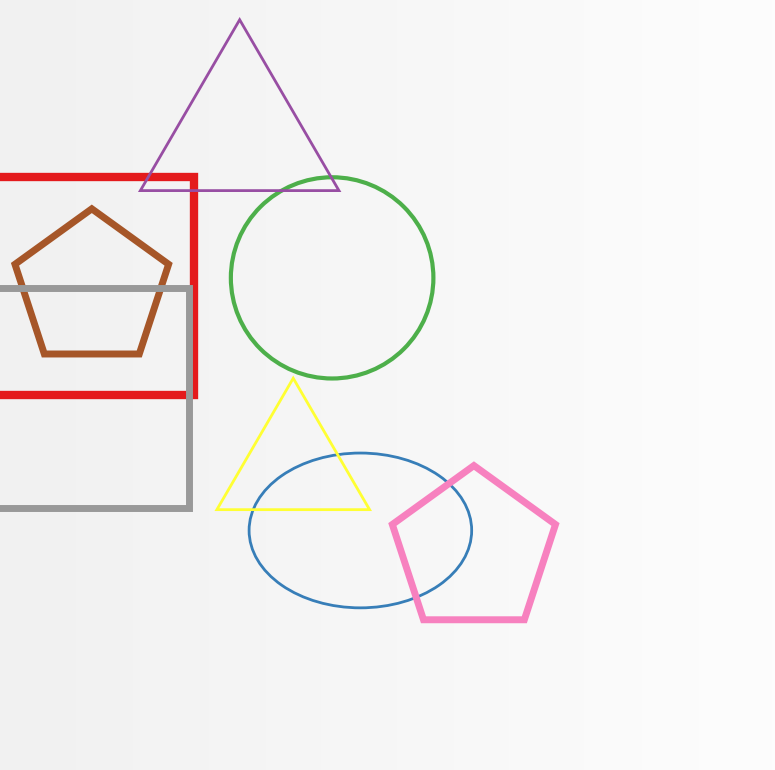[{"shape": "square", "thickness": 3, "radius": 0.71, "center": [0.108, 0.629]}, {"shape": "oval", "thickness": 1, "radius": 0.72, "center": [0.465, 0.311]}, {"shape": "circle", "thickness": 1.5, "radius": 0.65, "center": [0.429, 0.639]}, {"shape": "triangle", "thickness": 1, "radius": 0.74, "center": [0.309, 0.826]}, {"shape": "triangle", "thickness": 1, "radius": 0.57, "center": [0.378, 0.395]}, {"shape": "pentagon", "thickness": 2.5, "radius": 0.52, "center": [0.118, 0.625]}, {"shape": "pentagon", "thickness": 2.5, "radius": 0.55, "center": [0.612, 0.285]}, {"shape": "square", "thickness": 2.5, "radius": 0.71, "center": [0.101, 0.483]}]